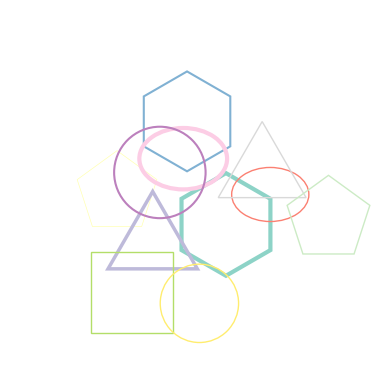[{"shape": "hexagon", "thickness": 3, "radius": 0.67, "center": [0.587, 0.417]}, {"shape": "pentagon", "thickness": 0.5, "radius": 0.54, "center": [0.304, 0.5]}, {"shape": "triangle", "thickness": 2.5, "radius": 0.67, "center": [0.397, 0.369]}, {"shape": "oval", "thickness": 1, "radius": 0.5, "center": [0.702, 0.495]}, {"shape": "hexagon", "thickness": 1.5, "radius": 0.65, "center": [0.486, 0.685]}, {"shape": "square", "thickness": 1, "radius": 0.53, "center": [0.344, 0.24]}, {"shape": "oval", "thickness": 3, "radius": 0.57, "center": [0.476, 0.588]}, {"shape": "triangle", "thickness": 1, "radius": 0.66, "center": [0.681, 0.553]}, {"shape": "circle", "thickness": 1.5, "radius": 0.59, "center": [0.415, 0.552]}, {"shape": "pentagon", "thickness": 1, "radius": 0.56, "center": [0.853, 0.432]}, {"shape": "circle", "thickness": 1, "radius": 0.51, "center": [0.518, 0.212]}]